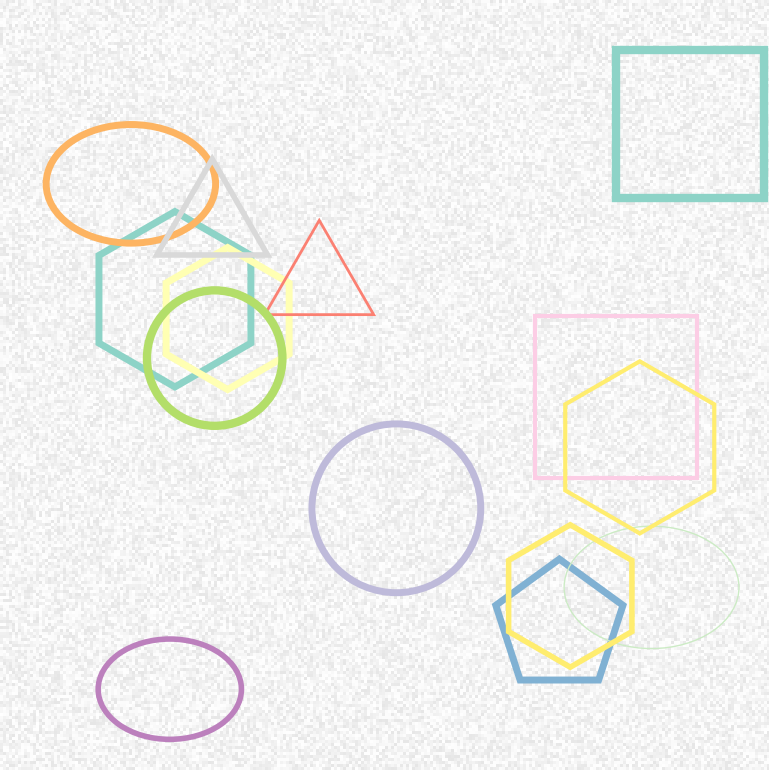[{"shape": "hexagon", "thickness": 2.5, "radius": 0.57, "center": [0.227, 0.611]}, {"shape": "square", "thickness": 3, "radius": 0.48, "center": [0.896, 0.839]}, {"shape": "hexagon", "thickness": 2.5, "radius": 0.46, "center": [0.296, 0.586]}, {"shape": "circle", "thickness": 2.5, "radius": 0.55, "center": [0.515, 0.34]}, {"shape": "triangle", "thickness": 1, "radius": 0.41, "center": [0.415, 0.632]}, {"shape": "pentagon", "thickness": 2.5, "radius": 0.43, "center": [0.726, 0.187]}, {"shape": "oval", "thickness": 2.5, "radius": 0.55, "center": [0.17, 0.761]}, {"shape": "circle", "thickness": 3, "radius": 0.44, "center": [0.279, 0.535]}, {"shape": "square", "thickness": 1.5, "radius": 0.53, "center": [0.8, 0.485]}, {"shape": "triangle", "thickness": 2, "radius": 0.42, "center": [0.276, 0.71]}, {"shape": "oval", "thickness": 2, "radius": 0.47, "center": [0.221, 0.105]}, {"shape": "oval", "thickness": 0.5, "radius": 0.57, "center": [0.846, 0.237]}, {"shape": "hexagon", "thickness": 2, "radius": 0.46, "center": [0.741, 0.226]}, {"shape": "hexagon", "thickness": 1.5, "radius": 0.56, "center": [0.831, 0.419]}]